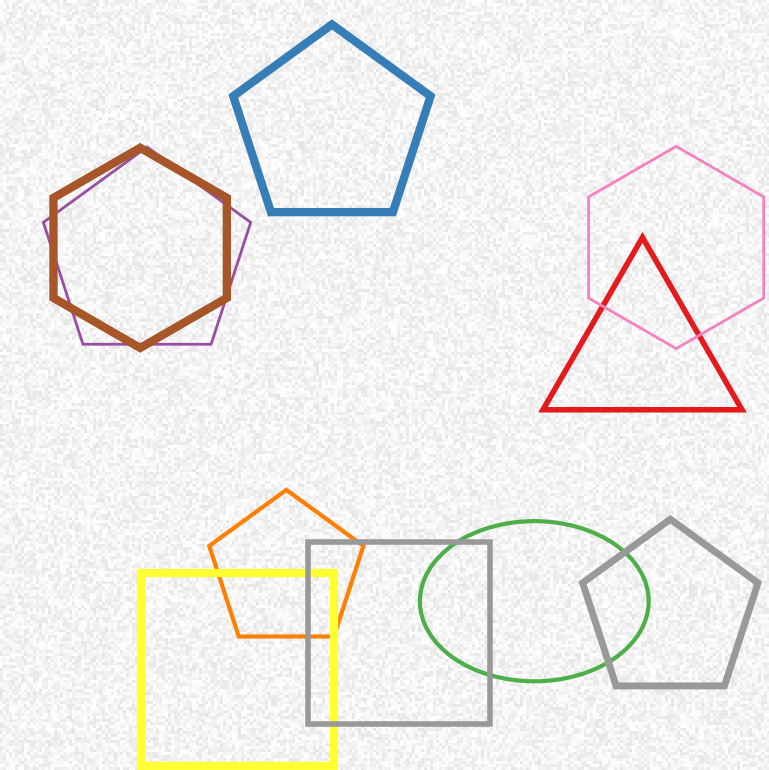[{"shape": "triangle", "thickness": 2, "radius": 0.75, "center": [0.834, 0.542]}, {"shape": "pentagon", "thickness": 3, "radius": 0.67, "center": [0.431, 0.834]}, {"shape": "oval", "thickness": 1.5, "radius": 0.74, "center": [0.694, 0.219]}, {"shape": "pentagon", "thickness": 1, "radius": 0.71, "center": [0.191, 0.667]}, {"shape": "pentagon", "thickness": 1.5, "radius": 0.53, "center": [0.372, 0.259]}, {"shape": "square", "thickness": 3, "radius": 0.62, "center": [0.308, 0.13]}, {"shape": "hexagon", "thickness": 3, "radius": 0.65, "center": [0.182, 0.678]}, {"shape": "hexagon", "thickness": 1, "radius": 0.66, "center": [0.878, 0.679]}, {"shape": "pentagon", "thickness": 2.5, "radius": 0.6, "center": [0.871, 0.206]}, {"shape": "square", "thickness": 2, "radius": 0.59, "center": [0.518, 0.177]}]